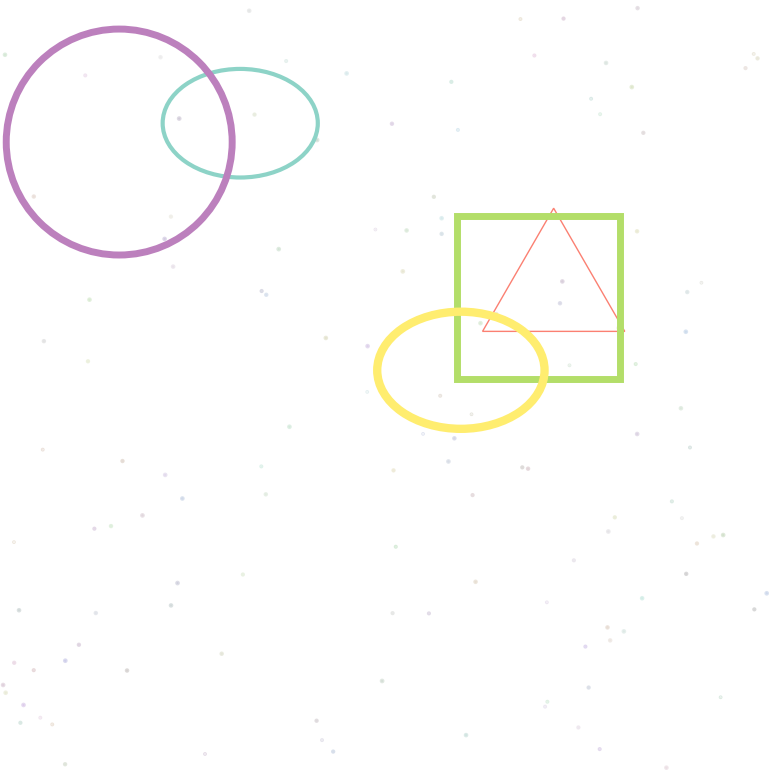[{"shape": "oval", "thickness": 1.5, "radius": 0.5, "center": [0.312, 0.84]}, {"shape": "triangle", "thickness": 0.5, "radius": 0.53, "center": [0.719, 0.623]}, {"shape": "square", "thickness": 2.5, "radius": 0.53, "center": [0.7, 0.614]}, {"shape": "circle", "thickness": 2.5, "radius": 0.73, "center": [0.155, 0.816]}, {"shape": "oval", "thickness": 3, "radius": 0.54, "center": [0.599, 0.519]}]